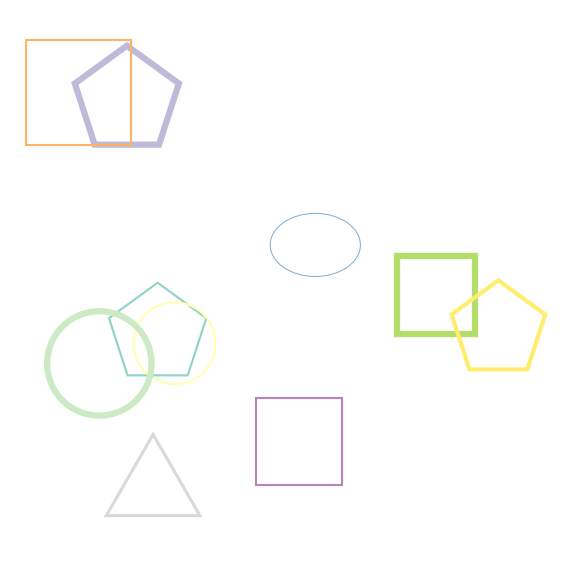[{"shape": "pentagon", "thickness": 1, "radius": 0.44, "center": [0.273, 0.421]}, {"shape": "circle", "thickness": 1, "radius": 0.35, "center": [0.302, 0.405]}, {"shape": "pentagon", "thickness": 3, "radius": 0.47, "center": [0.22, 0.825]}, {"shape": "oval", "thickness": 0.5, "radius": 0.39, "center": [0.546, 0.575]}, {"shape": "square", "thickness": 1, "radius": 0.45, "center": [0.135, 0.839]}, {"shape": "square", "thickness": 3, "radius": 0.34, "center": [0.756, 0.488]}, {"shape": "triangle", "thickness": 1.5, "radius": 0.47, "center": [0.265, 0.153]}, {"shape": "square", "thickness": 1, "radius": 0.38, "center": [0.518, 0.234]}, {"shape": "circle", "thickness": 3, "radius": 0.45, "center": [0.172, 0.37]}, {"shape": "pentagon", "thickness": 2, "radius": 0.43, "center": [0.863, 0.428]}]